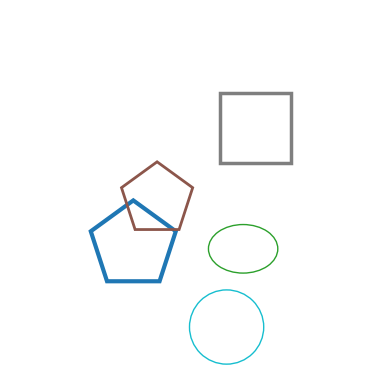[{"shape": "pentagon", "thickness": 3, "radius": 0.58, "center": [0.346, 0.363]}, {"shape": "oval", "thickness": 1, "radius": 0.45, "center": [0.631, 0.354]}, {"shape": "pentagon", "thickness": 2, "radius": 0.49, "center": [0.408, 0.482]}, {"shape": "square", "thickness": 2.5, "radius": 0.46, "center": [0.664, 0.667]}, {"shape": "circle", "thickness": 1, "radius": 0.48, "center": [0.589, 0.151]}]